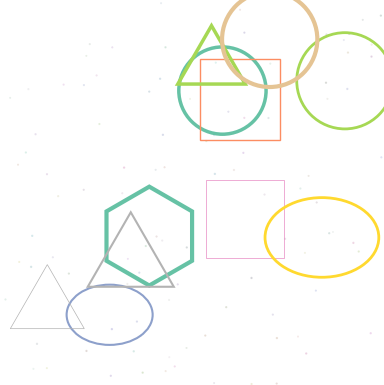[{"shape": "circle", "thickness": 2.5, "radius": 0.57, "center": [0.578, 0.765]}, {"shape": "hexagon", "thickness": 3, "radius": 0.64, "center": [0.388, 0.387]}, {"shape": "square", "thickness": 1, "radius": 0.52, "center": [0.623, 0.742]}, {"shape": "oval", "thickness": 1.5, "radius": 0.56, "center": [0.285, 0.182]}, {"shape": "square", "thickness": 0.5, "radius": 0.51, "center": [0.636, 0.432]}, {"shape": "circle", "thickness": 2, "radius": 0.62, "center": [0.896, 0.79]}, {"shape": "triangle", "thickness": 2.5, "radius": 0.51, "center": [0.549, 0.832]}, {"shape": "oval", "thickness": 2, "radius": 0.74, "center": [0.836, 0.383]}, {"shape": "circle", "thickness": 3, "radius": 0.62, "center": [0.701, 0.898]}, {"shape": "triangle", "thickness": 0.5, "radius": 0.55, "center": [0.123, 0.202]}, {"shape": "triangle", "thickness": 1.5, "radius": 0.64, "center": [0.34, 0.32]}]